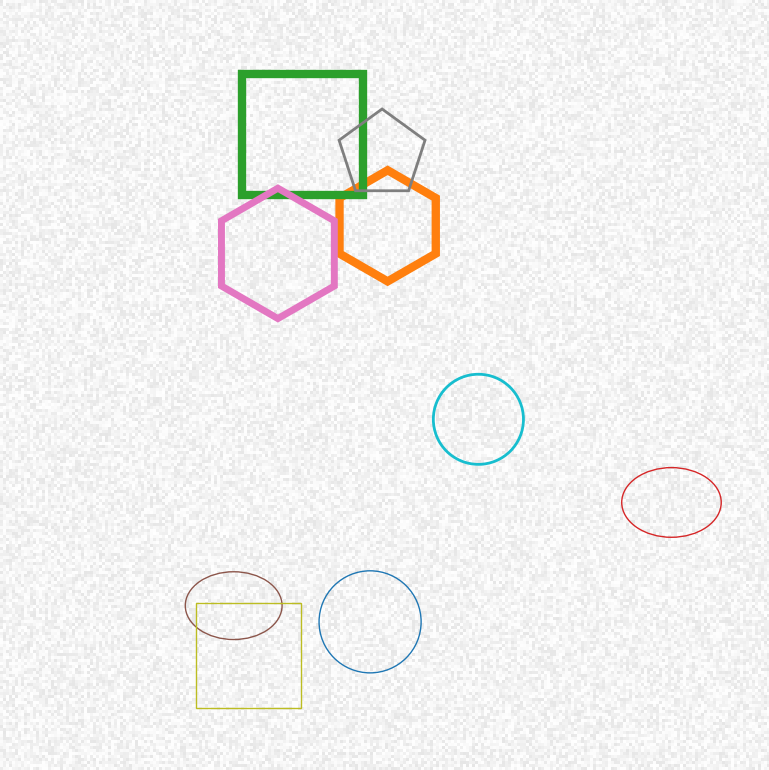[{"shape": "circle", "thickness": 0.5, "radius": 0.33, "center": [0.481, 0.192]}, {"shape": "hexagon", "thickness": 3, "radius": 0.36, "center": [0.503, 0.707]}, {"shape": "square", "thickness": 3, "radius": 0.39, "center": [0.393, 0.825]}, {"shape": "oval", "thickness": 0.5, "radius": 0.32, "center": [0.872, 0.347]}, {"shape": "oval", "thickness": 0.5, "radius": 0.31, "center": [0.303, 0.213]}, {"shape": "hexagon", "thickness": 2.5, "radius": 0.42, "center": [0.361, 0.671]}, {"shape": "pentagon", "thickness": 1, "radius": 0.29, "center": [0.496, 0.8]}, {"shape": "square", "thickness": 0.5, "radius": 0.34, "center": [0.323, 0.148]}, {"shape": "circle", "thickness": 1, "radius": 0.29, "center": [0.621, 0.455]}]